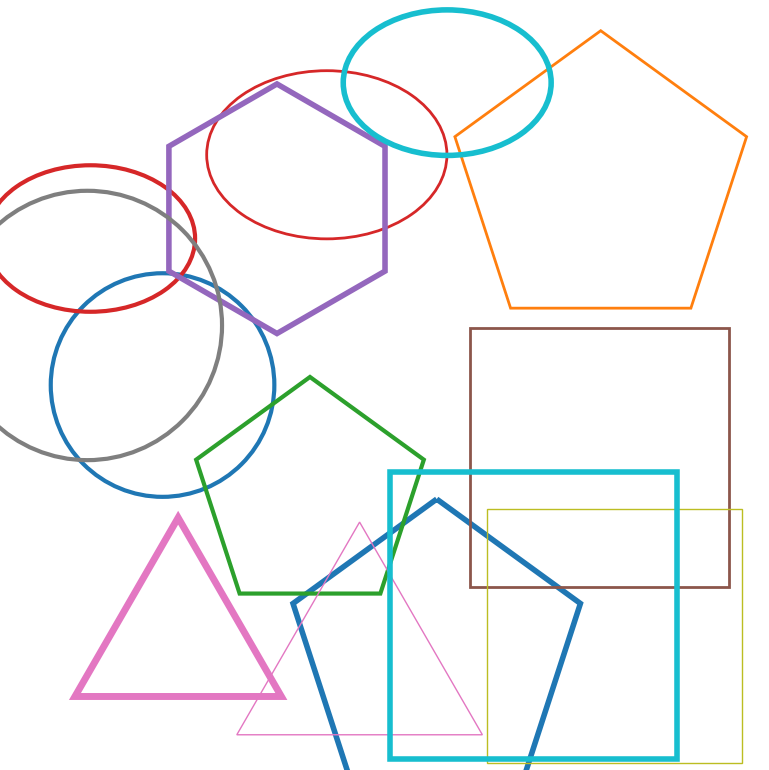[{"shape": "circle", "thickness": 1.5, "radius": 0.73, "center": [0.211, 0.5]}, {"shape": "pentagon", "thickness": 2, "radius": 0.98, "center": [0.567, 0.156]}, {"shape": "pentagon", "thickness": 1, "radius": 1.0, "center": [0.78, 0.761]}, {"shape": "pentagon", "thickness": 1.5, "radius": 0.78, "center": [0.403, 0.355]}, {"shape": "oval", "thickness": 1.5, "radius": 0.68, "center": [0.117, 0.69]}, {"shape": "oval", "thickness": 1, "radius": 0.78, "center": [0.424, 0.799]}, {"shape": "hexagon", "thickness": 2, "radius": 0.81, "center": [0.36, 0.729]}, {"shape": "square", "thickness": 1, "radius": 0.84, "center": [0.778, 0.406]}, {"shape": "triangle", "thickness": 2.5, "radius": 0.77, "center": [0.231, 0.173]}, {"shape": "triangle", "thickness": 0.5, "radius": 0.92, "center": [0.467, 0.138]}, {"shape": "circle", "thickness": 1.5, "radius": 0.87, "center": [0.113, 0.577]}, {"shape": "square", "thickness": 0.5, "radius": 0.83, "center": [0.798, 0.174]}, {"shape": "square", "thickness": 2, "radius": 0.93, "center": [0.693, 0.2]}, {"shape": "oval", "thickness": 2, "radius": 0.68, "center": [0.581, 0.893]}]